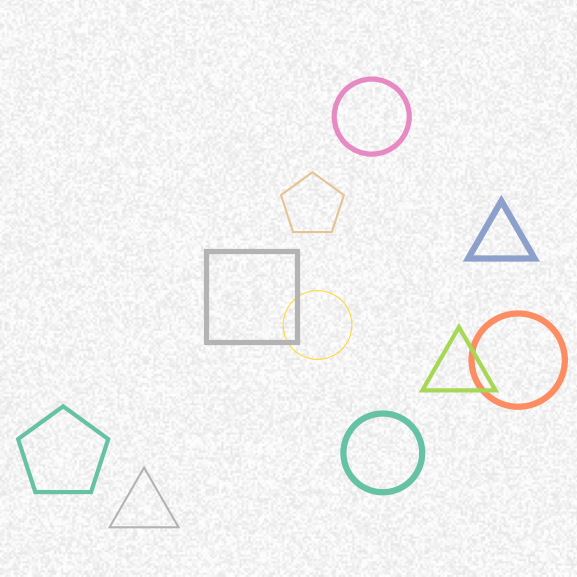[{"shape": "circle", "thickness": 3, "radius": 0.34, "center": [0.663, 0.215]}, {"shape": "pentagon", "thickness": 2, "radius": 0.41, "center": [0.109, 0.213]}, {"shape": "circle", "thickness": 3, "radius": 0.4, "center": [0.897, 0.376]}, {"shape": "triangle", "thickness": 3, "radius": 0.33, "center": [0.868, 0.585]}, {"shape": "circle", "thickness": 2.5, "radius": 0.32, "center": [0.644, 0.797]}, {"shape": "triangle", "thickness": 2, "radius": 0.37, "center": [0.795, 0.36]}, {"shape": "circle", "thickness": 0.5, "radius": 0.3, "center": [0.55, 0.436]}, {"shape": "pentagon", "thickness": 1, "radius": 0.29, "center": [0.541, 0.644]}, {"shape": "triangle", "thickness": 1, "radius": 0.34, "center": [0.249, 0.121]}, {"shape": "square", "thickness": 2.5, "radius": 0.39, "center": [0.435, 0.486]}]